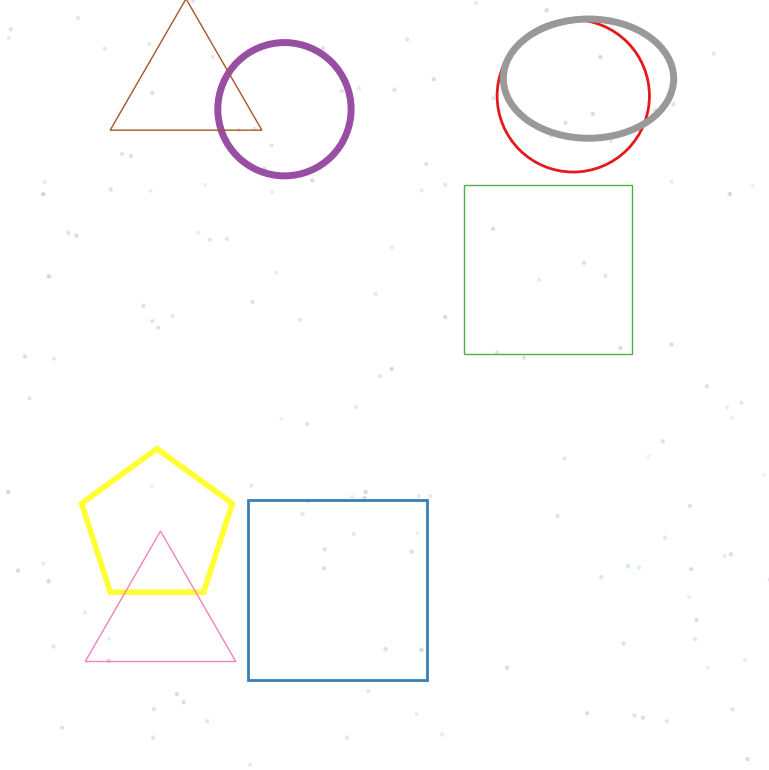[{"shape": "circle", "thickness": 1, "radius": 0.49, "center": [0.744, 0.875]}, {"shape": "square", "thickness": 1, "radius": 0.58, "center": [0.438, 0.234]}, {"shape": "square", "thickness": 0.5, "radius": 0.55, "center": [0.712, 0.65]}, {"shape": "circle", "thickness": 2.5, "radius": 0.43, "center": [0.369, 0.858]}, {"shape": "pentagon", "thickness": 2, "radius": 0.51, "center": [0.204, 0.314]}, {"shape": "triangle", "thickness": 0.5, "radius": 0.57, "center": [0.242, 0.888]}, {"shape": "triangle", "thickness": 0.5, "radius": 0.56, "center": [0.208, 0.197]}, {"shape": "oval", "thickness": 2.5, "radius": 0.55, "center": [0.764, 0.898]}]